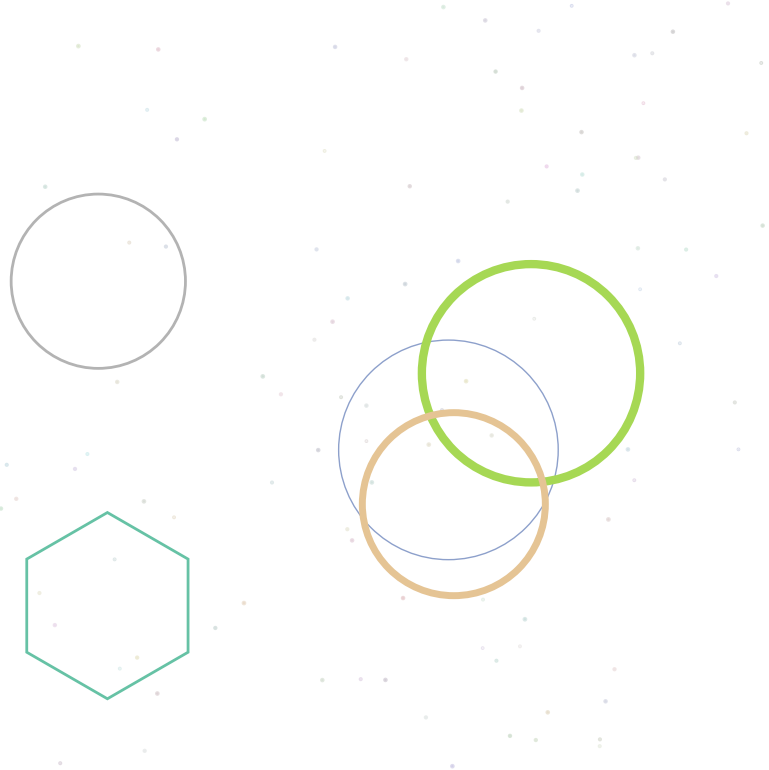[{"shape": "hexagon", "thickness": 1, "radius": 0.6, "center": [0.139, 0.213]}, {"shape": "circle", "thickness": 0.5, "radius": 0.71, "center": [0.582, 0.416]}, {"shape": "circle", "thickness": 3, "radius": 0.71, "center": [0.69, 0.515]}, {"shape": "circle", "thickness": 2.5, "radius": 0.59, "center": [0.589, 0.345]}, {"shape": "circle", "thickness": 1, "radius": 0.57, "center": [0.128, 0.635]}]